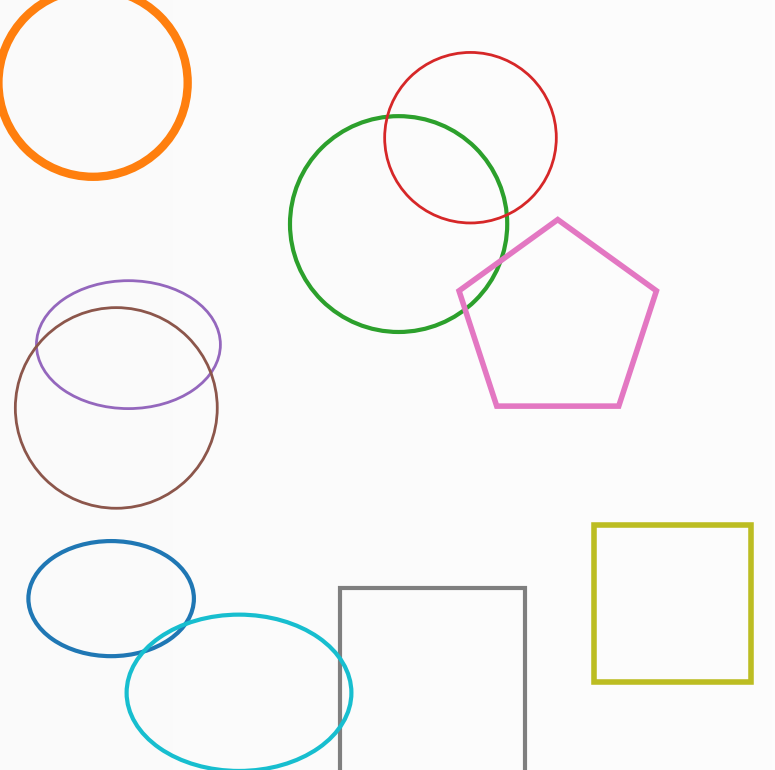[{"shape": "oval", "thickness": 1.5, "radius": 0.53, "center": [0.143, 0.223]}, {"shape": "circle", "thickness": 3, "radius": 0.61, "center": [0.12, 0.892]}, {"shape": "circle", "thickness": 1.5, "radius": 0.7, "center": [0.514, 0.709]}, {"shape": "circle", "thickness": 1, "radius": 0.55, "center": [0.607, 0.821]}, {"shape": "oval", "thickness": 1, "radius": 0.59, "center": [0.166, 0.552]}, {"shape": "circle", "thickness": 1, "radius": 0.65, "center": [0.15, 0.47]}, {"shape": "pentagon", "thickness": 2, "radius": 0.67, "center": [0.72, 0.581]}, {"shape": "square", "thickness": 1.5, "radius": 0.6, "center": [0.558, 0.117]}, {"shape": "square", "thickness": 2, "radius": 0.51, "center": [0.868, 0.216]}, {"shape": "oval", "thickness": 1.5, "radius": 0.73, "center": [0.308, 0.1]}]